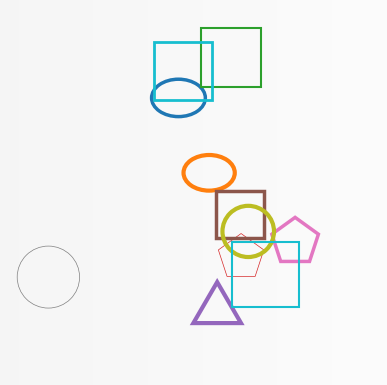[{"shape": "oval", "thickness": 2.5, "radius": 0.35, "center": [0.461, 0.746]}, {"shape": "oval", "thickness": 3, "radius": 0.33, "center": [0.54, 0.551]}, {"shape": "square", "thickness": 1.5, "radius": 0.38, "center": [0.596, 0.85]}, {"shape": "pentagon", "thickness": 0.5, "radius": 0.31, "center": [0.622, 0.332]}, {"shape": "triangle", "thickness": 3, "radius": 0.35, "center": [0.56, 0.196]}, {"shape": "square", "thickness": 2.5, "radius": 0.31, "center": [0.619, 0.442]}, {"shape": "pentagon", "thickness": 2.5, "radius": 0.32, "center": [0.762, 0.372]}, {"shape": "circle", "thickness": 0.5, "radius": 0.4, "center": [0.125, 0.28]}, {"shape": "circle", "thickness": 3, "radius": 0.33, "center": [0.641, 0.399]}, {"shape": "square", "thickness": 1.5, "radius": 0.43, "center": [0.685, 0.287]}, {"shape": "square", "thickness": 2, "radius": 0.37, "center": [0.472, 0.816]}]